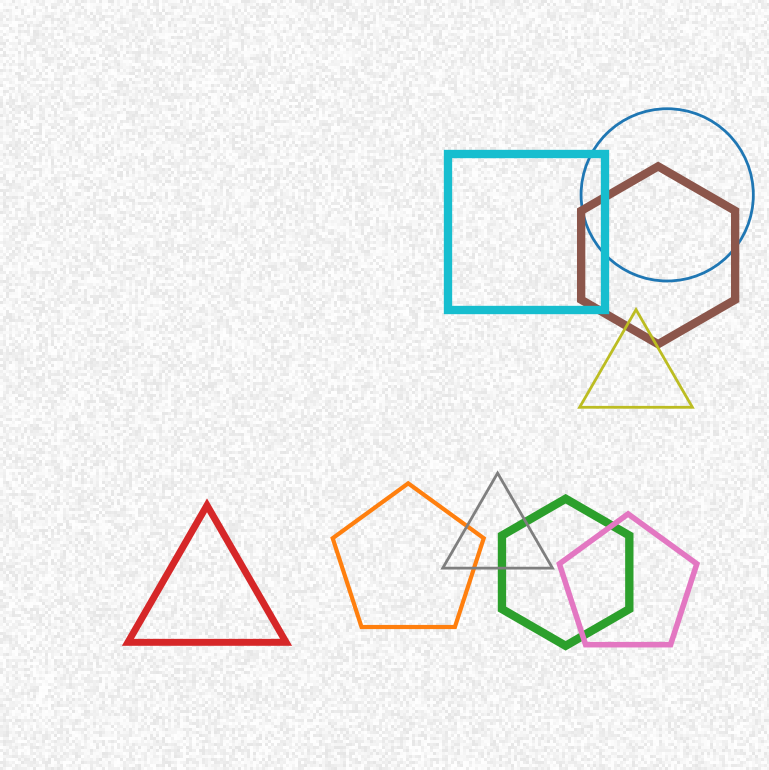[{"shape": "circle", "thickness": 1, "radius": 0.56, "center": [0.866, 0.747]}, {"shape": "pentagon", "thickness": 1.5, "radius": 0.52, "center": [0.53, 0.269]}, {"shape": "hexagon", "thickness": 3, "radius": 0.48, "center": [0.735, 0.257]}, {"shape": "triangle", "thickness": 2.5, "radius": 0.59, "center": [0.269, 0.225]}, {"shape": "hexagon", "thickness": 3, "radius": 0.58, "center": [0.855, 0.668]}, {"shape": "pentagon", "thickness": 2, "radius": 0.47, "center": [0.816, 0.239]}, {"shape": "triangle", "thickness": 1, "radius": 0.41, "center": [0.646, 0.303]}, {"shape": "triangle", "thickness": 1, "radius": 0.42, "center": [0.826, 0.513]}, {"shape": "square", "thickness": 3, "radius": 0.51, "center": [0.684, 0.699]}]